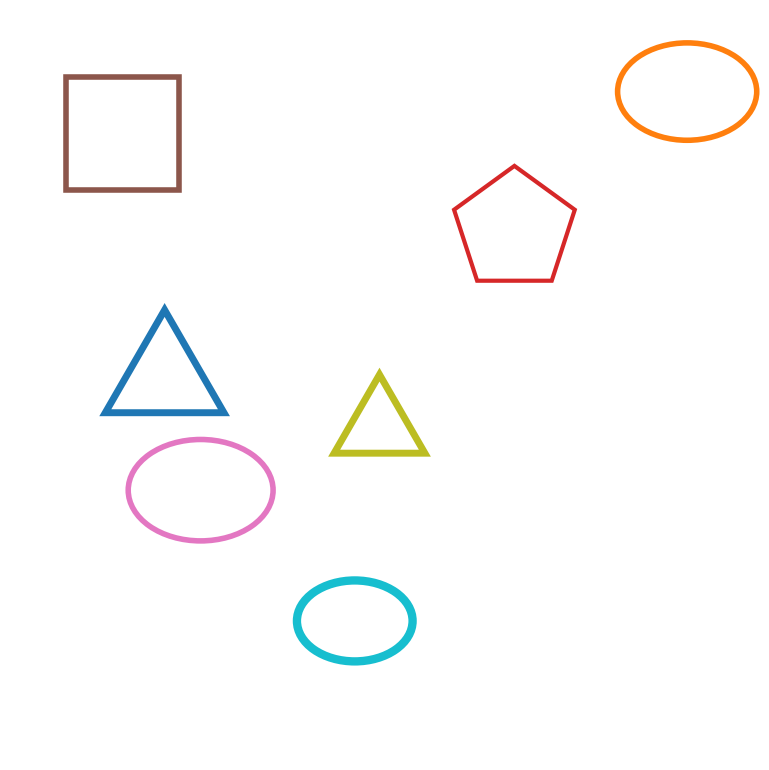[{"shape": "triangle", "thickness": 2.5, "radius": 0.44, "center": [0.214, 0.508]}, {"shape": "oval", "thickness": 2, "radius": 0.45, "center": [0.892, 0.881]}, {"shape": "pentagon", "thickness": 1.5, "radius": 0.41, "center": [0.668, 0.702]}, {"shape": "square", "thickness": 2, "radius": 0.37, "center": [0.16, 0.826]}, {"shape": "oval", "thickness": 2, "radius": 0.47, "center": [0.261, 0.363]}, {"shape": "triangle", "thickness": 2.5, "radius": 0.34, "center": [0.493, 0.445]}, {"shape": "oval", "thickness": 3, "radius": 0.38, "center": [0.461, 0.194]}]